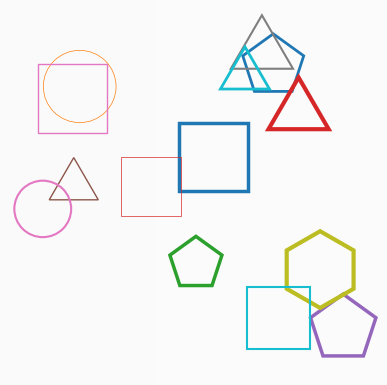[{"shape": "square", "thickness": 2.5, "radius": 0.44, "center": [0.551, 0.592]}, {"shape": "pentagon", "thickness": 2, "radius": 0.41, "center": [0.705, 0.829]}, {"shape": "circle", "thickness": 0.5, "radius": 0.47, "center": [0.206, 0.775]}, {"shape": "pentagon", "thickness": 2.5, "radius": 0.35, "center": [0.506, 0.315]}, {"shape": "triangle", "thickness": 3, "radius": 0.45, "center": [0.771, 0.709]}, {"shape": "square", "thickness": 0.5, "radius": 0.39, "center": [0.391, 0.516]}, {"shape": "pentagon", "thickness": 2.5, "radius": 0.44, "center": [0.886, 0.147]}, {"shape": "triangle", "thickness": 1, "radius": 0.37, "center": [0.19, 0.518]}, {"shape": "square", "thickness": 1, "radius": 0.45, "center": [0.187, 0.744]}, {"shape": "circle", "thickness": 1.5, "radius": 0.37, "center": [0.11, 0.457]}, {"shape": "triangle", "thickness": 1.5, "radius": 0.46, "center": [0.676, 0.868]}, {"shape": "hexagon", "thickness": 3, "radius": 0.5, "center": [0.826, 0.3]}, {"shape": "triangle", "thickness": 2, "radius": 0.37, "center": [0.632, 0.805]}, {"shape": "square", "thickness": 1.5, "radius": 0.41, "center": [0.718, 0.174]}]